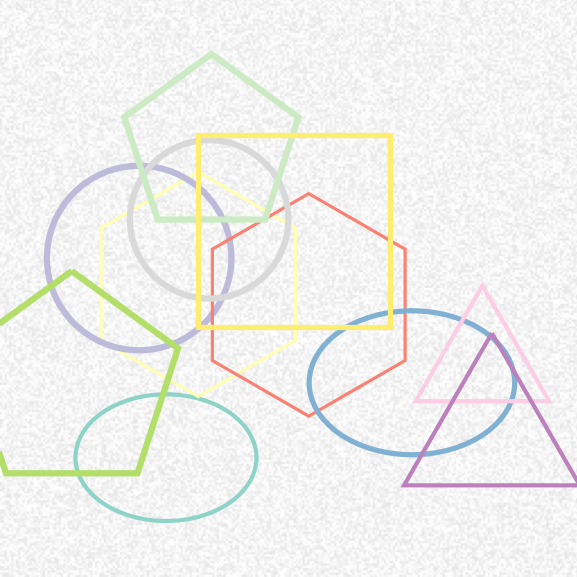[{"shape": "oval", "thickness": 2, "radius": 0.78, "center": [0.287, 0.207]}, {"shape": "hexagon", "thickness": 1.5, "radius": 0.97, "center": [0.343, 0.507]}, {"shape": "circle", "thickness": 3, "radius": 0.8, "center": [0.241, 0.552]}, {"shape": "hexagon", "thickness": 1.5, "radius": 0.96, "center": [0.535, 0.471]}, {"shape": "oval", "thickness": 2.5, "radius": 0.89, "center": [0.713, 0.336]}, {"shape": "pentagon", "thickness": 3, "radius": 0.97, "center": [0.124, 0.336]}, {"shape": "triangle", "thickness": 2, "radius": 0.67, "center": [0.835, 0.371]}, {"shape": "circle", "thickness": 3, "radius": 0.69, "center": [0.362, 0.619]}, {"shape": "triangle", "thickness": 2, "radius": 0.88, "center": [0.852, 0.247]}, {"shape": "pentagon", "thickness": 3, "radius": 0.79, "center": [0.366, 0.747]}, {"shape": "square", "thickness": 2.5, "radius": 0.83, "center": [0.509, 0.599]}]